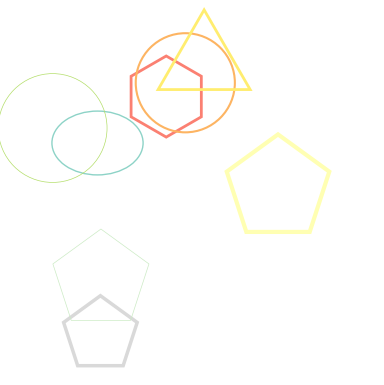[{"shape": "oval", "thickness": 1, "radius": 0.59, "center": [0.253, 0.629]}, {"shape": "pentagon", "thickness": 3, "radius": 0.7, "center": [0.722, 0.511]}, {"shape": "hexagon", "thickness": 2, "radius": 0.53, "center": [0.432, 0.749]}, {"shape": "circle", "thickness": 1.5, "radius": 0.64, "center": [0.481, 0.785]}, {"shape": "circle", "thickness": 0.5, "radius": 0.71, "center": [0.137, 0.667]}, {"shape": "pentagon", "thickness": 2.5, "radius": 0.5, "center": [0.261, 0.131]}, {"shape": "pentagon", "thickness": 0.5, "radius": 0.66, "center": [0.262, 0.274]}, {"shape": "triangle", "thickness": 2, "radius": 0.69, "center": [0.53, 0.836]}]